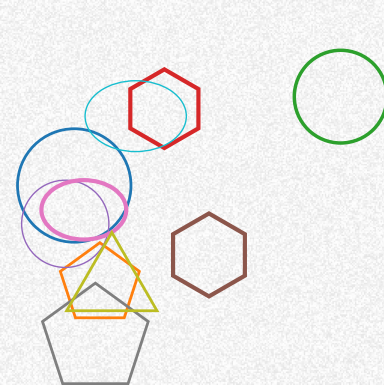[{"shape": "circle", "thickness": 2, "radius": 0.74, "center": [0.193, 0.518]}, {"shape": "pentagon", "thickness": 2, "radius": 0.54, "center": [0.259, 0.262]}, {"shape": "circle", "thickness": 2.5, "radius": 0.6, "center": [0.885, 0.749]}, {"shape": "hexagon", "thickness": 3, "radius": 0.51, "center": [0.427, 0.718]}, {"shape": "circle", "thickness": 1, "radius": 0.57, "center": [0.169, 0.419]}, {"shape": "hexagon", "thickness": 3, "radius": 0.54, "center": [0.543, 0.338]}, {"shape": "oval", "thickness": 3, "radius": 0.55, "center": [0.218, 0.455]}, {"shape": "pentagon", "thickness": 2, "radius": 0.72, "center": [0.248, 0.12]}, {"shape": "triangle", "thickness": 2, "radius": 0.68, "center": [0.29, 0.261]}, {"shape": "oval", "thickness": 1, "radius": 0.66, "center": [0.352, 0.698]}]